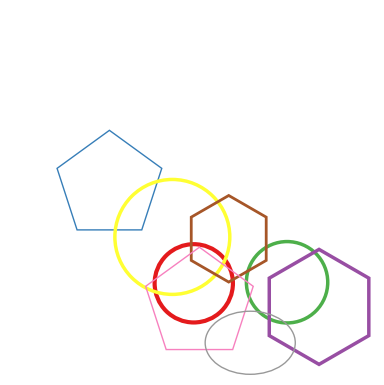[{"shape": "circle", "thickness": 3, "radius": 0.51, "center": [0.503, 0.264]}, {"shape": "pentagon", "thickness": 1, "radius": 0.71, "center": [0.284, 0.519]}, {"shape": "circle", "thickness": 2.5, "radius": 0.53, "center": [0.746, 0.267]}, {"shape": "hexagon", "thickness": 2.5, "radius": 0.75, "center": [0.829, 0.203]}, {"shape": "circle", "thickness": 2.5, "radius": 0.75, "center": [0.448, 0.385]}, {"shape": "hexagon", "thickness": 2, "radius": 0.56, "center": [0.594, 0.38]}, {"shape": "pentagon", "thickness": 1, "radius": 0.73, "center": [0.518, 0.211]}, {"shape": "oval", "thickness": 1, "radius": 0.59, "center": [0.65, 0.11]}]